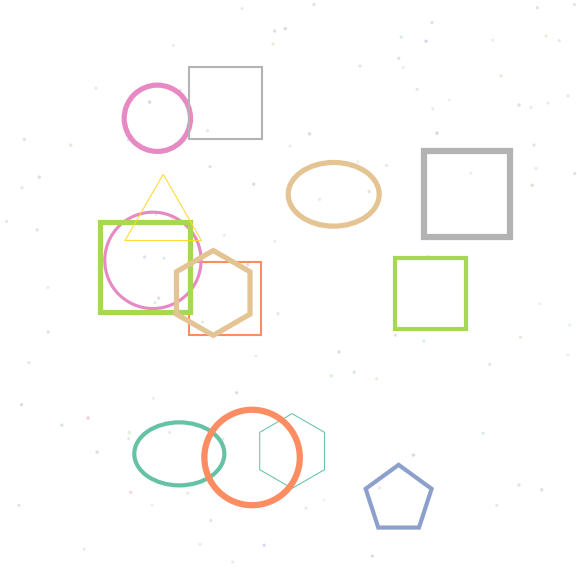[{"shape": "hexagon", "thickness": 0.5, "radius": 0.32, "center": [0.506, 0.218]}, {"shape": "oval", "thickness": 2, "radius": 0.39, "center": [0.311, 0.213]}, {"shape": "circle", "thickness": 3, "radius": 0.41, "center": [0.437, 0.207]}, {"shape": "square", "thickness": 1, "radius": 0.31, "center": [0.39, 0.482]}, {"shape": "pentagon", "thickness": 2, "radius": 0.3, "center": [0.69, 0.134]}, {"shape": "circle", "thickness": 1.5, "radius": 0.42, "center": [0.265, 0.548]}, {"shape": "circle", "thickness": 2.5, "radius": 0.29, "center": [0.272, 0.794]}, {"shape": "square", "thickness": 2.5, "radius": 0.39, "center": [0.252, 0.536]}, {"shape": "square", "thickness": 2, "radius": 0.31, "center": [0.745, 0.49]}, {"shape": "triangle", "thickness": 0.5, "radius": 0.38, "center": [0.283, 0.621]}, {"shape": "hexagon", "thickness": 2.5, "radius": 0.37, "center": [0.369, 0.492]}, {"shape": "oval", "thickness": 2.5, "radius": 0.39, "center": [0.578, 0.663]}, {"shape": "square", "thickness": 3, "radius": 0.37, "center": [0.809, 0.663]}, {"shape": "square", "thickness": 1, "radius": 0.31, "center": [0.39, 0.821]}]